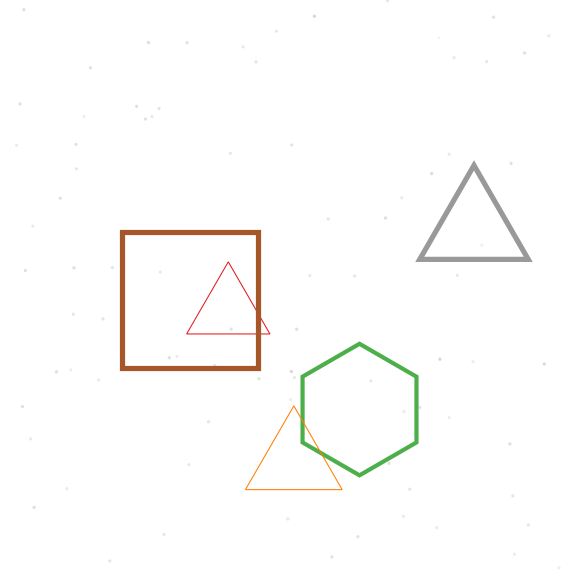[{"shape": "triangle", "thickness": 0.5, "radius": 0.42, "center": [0.395, 0.462]}, {"shape": "hexagon", "thickness": 2, "radius": 0.57, "center": [0.623, 0.29]}, {"shape": "triangle", "thickness": 0.5, "radius": 0.48, "center": [0.509, 0.2]}, {"shape": "square", "thickness": 2.5, "radius": 0.59, "center": [0.328, 0.479]}, {"shape": "triangle", "thickness": 2.5, "radius": 0.54, "center": [0.821, 0.604]}]